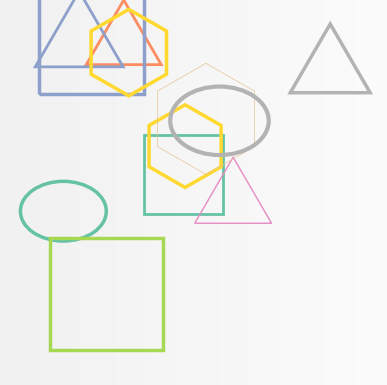[{"shape": "square", "thickness": 2, "radius": 0.51, "center": [0.474, 0.548]}, {"shape": "oval", "thickness": 2.5, "radius": 0.55, "center": [0.163, 0.451]}, {"shape": "triangle", "thickness": 2, "radius": 0.56, "center": [0.319, 0.888]}, {"shape": "square", "thickness": 2.5, "radius": 0.67, "center": [0.236, 0.891]}, {"shape": "triangle", "thickness": 2, "radius": 0.65, "center": [0.204, 0.892]}, {"shape": "triangle", "thickness": 1, "radius": 0.57, "center": [0.602, 0.477]}, {"shape": "square", "thickness": 2.5, "radius": 0.73, "center": [0.274, 0.237]}, {"shape": "hexagon", "thickness": 2.5, "radius": 0.56, "center": [0.332, 0.863]}, {"shape": "hexagon", "thickness": 2.5, "radius": 0.54, "center": [0.478, 0.62]}, {"shape": "hexagon", "thickness": 0.5, "radius": 0.72, "center": [0.531, 0.691]}, {"shape": "triangle", "thickness": 2.5, "radius": 0.6, "center": [0.852, 0.819]}, {"shape": "oval", "thickness": 3, "radius": 0.64, "center": [0.566, 0.686]}]